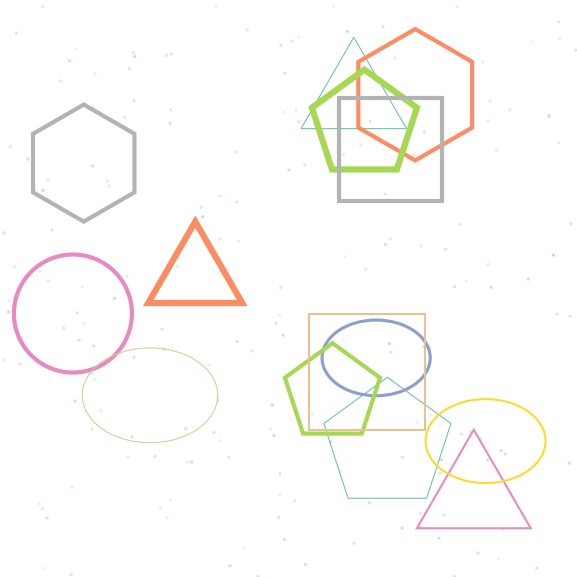[{"shape": "pentagon", "thickness": 0.5, "radius": 0.58, "center": [0.671, 0.23]}, {"shape": "triangle", "thickness": 0.5, "radius": 0.53, "center": [0.613, 0.829]}, {"shape": "triangle", "thickness": 3, "radius": 0.47, "center": [0.338, 0.521]}, {"shape": "hexagon", "thickness": 2, "radius": 0.57, "center": [0.719, 0.835]}, {"shape": "oval", "thickness": 1.5, "radius": 0.47, "center": [0.651, 0.379]}, {"shape": "circle", "thickness": 2, "radius": 0.51, "center": [0.126, 0.456]}, {"shape": "triangle", "thickness": 1, "radius": 0.57, "center": [0.82, 0.141]}, {"shape": "pentagon", "thickness": 3, "radius": 0.48, "center": [0.631, 0.783]}, {"shape": "pentagon", "thickness": 2, "radius": 0.43, "center": [0.576, 0.318]}, {"shape": "oval", "thickness": 1, "radius": 0.52, "center": [0.841, 0.235]}, {"shape": "oval", "thickness": 0.5, "radius": 0.59, "center": [0.26, 0.315]}, {"shape": "square", "thickness": 1, "radius": 0.5, "center": [0.636, 0.355]}, {"shape": "square", "thickness": 2, "radius": 0.45, "center": [0.676, 0.74]}, {"shape": "hexagon", "thickness": 2, "radius": 0.51, "center": [0.145, 0.717]}]